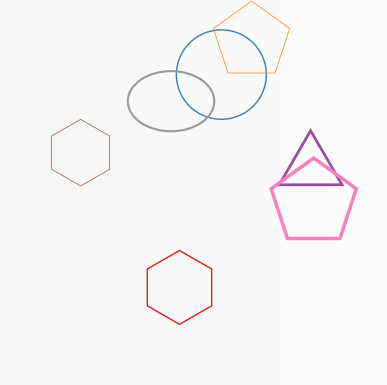[{"shape": "hexagon", "thickness": 1, "radius": 0.48, "center": [0.463, 0.253]}, {"shape": "circle", "thickness": 1, "radius": 0.58, "center": [0.571, 0.806]}, {"shape": "triangle", "thickness": 2, "radius": 0.47, "center": [0.802, 0.567]}, {"shape": "pentagon", "thickness": 0.5, "radius": 0.52, "center": [0.649, 0.894]}, {"shape": "hexagon", "thickness": 0.5, "radius": 0.43, "center": [0.208, 0.603]}, {"shape": "pentagon", "thickness": 2.5, "radius": 0.58, "center": [0.81, 0.474]}, {"shape": "oval", "thickness": 1.5, "radius": 0.56, "center": [0.441, 0.737]}]